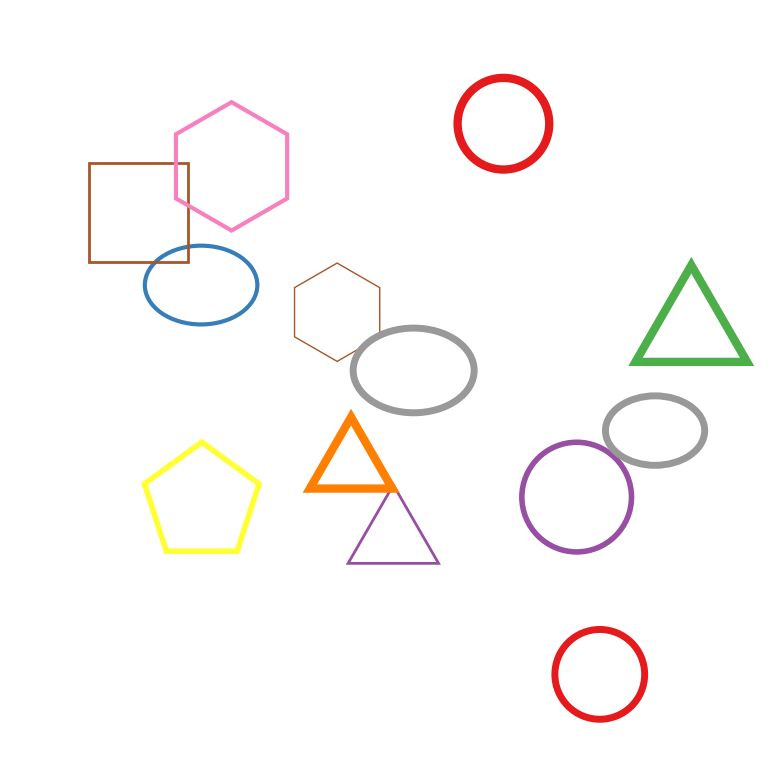[{"shape": "circle", "thickness": 2.5, "radius": 0.29, "center": [0.779, 0.124]}, {"shape": "circle", "thickness": 3, "radius": 0.3, "center": [0.654, 0.839]}, {"shape": "oval", "thickness": 1.5, "radius": 0.37, "center": [0.261, 0.63]}, {"shape": "triangle", "thickness": 3, "radius": 0.42, "center": [0.898, 0.572]}, {"shape": "circle", "thickness": 2, "radius": 0.36, "center": [0.749, 0.354]}, {"shape": "triangle", "thickness": 1, "radius": 0.34, "center": [0.511, 0.302]}, {"shape": "triangle", "thickness": 3, "radius": 0.31, "center": [0.456, 0.396]}, {"shape": "pentagon", "thickness": 2, "radius": 0.39, "center": [0.262, 0.347]}, {"shape": "square", "thickness": 1, "radius": 0.32, "center": [0.18, 0.724]}, {"shape": "hexagon", "thickness": 0.5, "radius": 0.32, "center": [0.438, 0.595]}, {"shape": "hexagon", "thickness": 1.5, "radius": 0.42, "center": [0.301, 0.784]}, {"shape": "oval", "thickness": 2.5, "radius": 0.39, "center": [0.537, 0.519]}, {"shape": "oval", "thickness": 2.5, "radius": 0.32, "center": [0.851, 0.441]}]